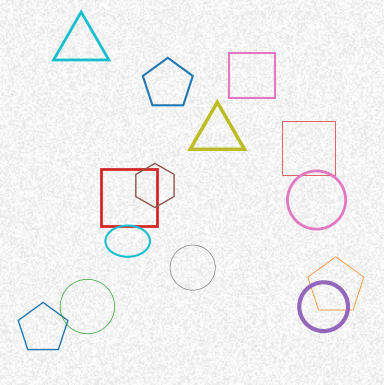[{"shape": "pentagon", "thickness": 1.5, "radius": 0.34, "center": [0.436, 0.782]}, {"shape": "pentagon", "thickness": 1, "radius": 0.34, "center": [0.112, 0.147]}, {"shape": "pentagon", "thickness": 0.5, "radius": 0.38, "center": [0.872, 0.257]}, {"shape": "circle", "thickness": 0.5, "radius": 0.35, "center": [0.227, 0.204]}, {"shape": "square", "thickness": 2, "radius": 0.37, "center": [0.336, 0.487]}, {"shape": "square", "thickness": 0.5, "radius": 0.34, "center": [0.801, 0.616]}, {"shape": "circle", "thickness": 3, "radius": 0.32, "center": [0.841, 0.203]}, {"shape": "hexagon", "thickness": 1, "radius": 0.29, "center": [0.402, 0.518]}, {"shape": "circle", "thickness": 2, "radius": 0.38, "center": [0.822, 0.48]}, {"shape": "square", "thickness": 1.5, "radius": 0.29, "center": [0.654, 0.804]}, {"shape": "circle", "thickness": 0.5, "radius": 0.29, "center": [0.501, 0.305]}, {"shape": "triangle", "thickness": 2.5, "radius": 0.41, "center": [0.564, 0.653]}, {"shape": "oval", "thickness": 1.5, "radius": 0.29, "center": [0.332, 0.374]}, {"shape": "triangle", "thickness": 2, "radius": 0.42, "center": [0.211, 0.886]}]